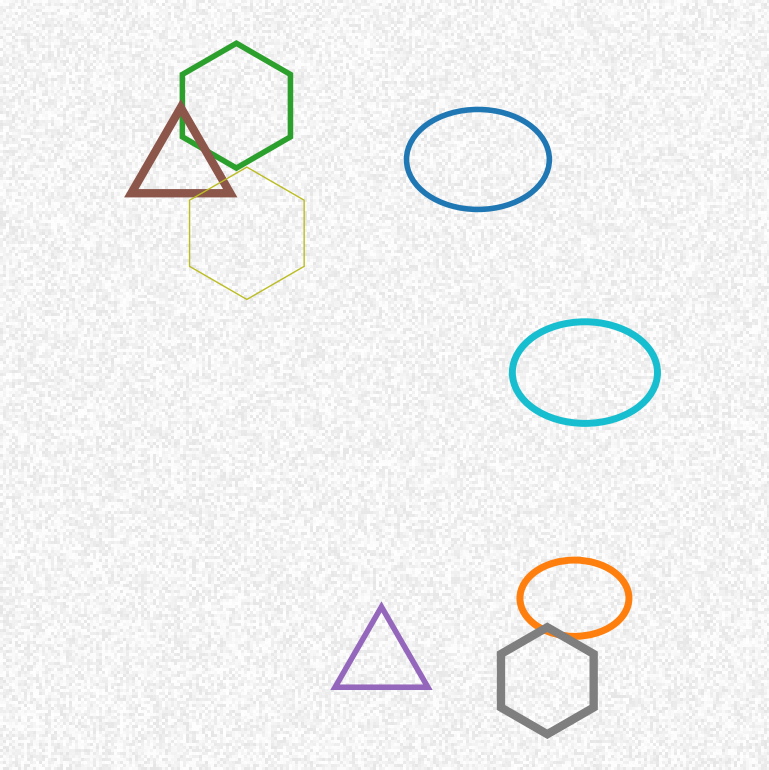[{"shape": "oval", "thickness": 2, "radius": 0.46, "center": [0.621, 0.793]}, {"shape": "oval", "thickness": 2.5, "radius": 0.35, "center": [0.746, 0.223]}, {"shape": "hexagon", "thickness": 2, "radius": 0.41, "center": [0.307, 0.863]}, {"shape": "triangle", "thickness": 2, "radius": 0.35, "center": [0.495, 0.142]}, {"shape": "triangle", "thickness": 3, "radius": 0.37, "center": [0.235, 0.786]}, {"shape": "hexagon", "thickness": 3, "radius": 0.35, "center": [0.711, 0.116]}, {"shape": "hexagon", "thickness": 0.5, "radius": 0.43, "center": [0.321, 0.697]}, {"shape": "oval", "thickness": 2.5, "radius": 0.47, "center": [0.76, 0.516]}]